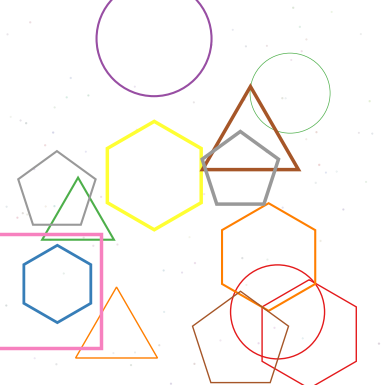[{"shape": "circle", "thickness": 1, "radius": 0.61, "center": [0.721, 0.19]}, {"shape": "hexagon", "thickness": 1, "radius": 0.71, "center": [0.803, 0.132]}, {"shape": "hexagon", "thickness": 2, "radius": 0.5, "center": [0.149, 0.262]}, {"shape": "circle", "thickness": 0.5, "radius": 0.52, "center": [0.753, 0.758]}, {"shape": "triangle", "thickness": 1.5, "radius": 0.54, "center": [0.203, 0.431]}, {"shape": "circle", "thickness": 1.5, "radius": 0.75, "center": [0.4, 0.9]}, {"shape": "triangle", "thickness": 1, "radius": 0.61, "center": [0.303, 0.132]}, {"shape": "hexagon", "thickness": 1.5, "radius": 0.7, "center": [0.698, 0.332]}, {"shape": "hexagon", "thickness": 2.5, "radius": 0.7, "center": [0.401, 0.544]}, {"shape": "pentagon", "thickness": 1, "radius": 0.66, "center": [0.625, 0.112]}, {"shape": "triangle", "thickness": 2.5, "radius": 0.72, "center": [0.651, 0.631]}, {"shape": "square", "thickness": 2.5, "radius": 0.74, "center": [0.116, 0.244]}, {"shape": "pentagon", "thickness": 1.5, "radius": 0.53, "center": [0.148, 0.502]}, {"shape": "pentagon", "thickness": 2.5, "radius": 0.52, "center": [0.624, 0.554]}]